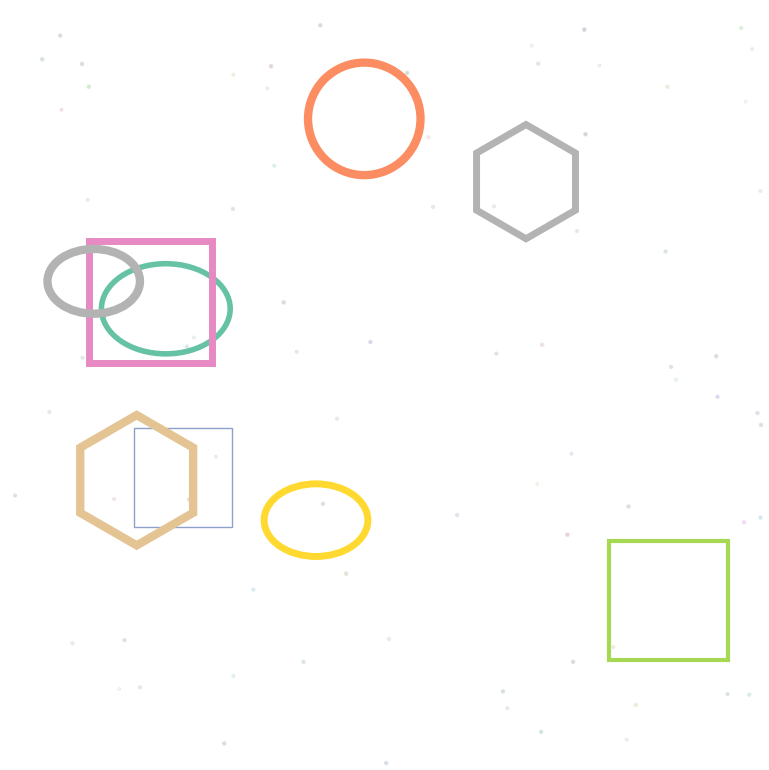[{"shape": "oval", "thickness": 2, "radius": 0.42, "center": [0.215, 0.599]}, {"shape": "circle", "thickness": 3, "radius": 0.37, "center": [0.473, 0.846]}, {"shape": "square", "thickness": 0.5, "radius": 0.32, "center": [0.237, 0.38]}, {"shape": "square", "thickness": 2.5, "radius": 0.4, "center": [0.195, 0.608]}, {"shape": "square", "thickness": 1.5, "radius": 0.39, "center": [0.868, 0.22]}, {"shape": "oval", "thickness": 2.5, "radius": 0.34, "center": [0.41, 0.324]}, {"shape": "hexagon", "thickness": 3, "radius": 0.42, "center": [0.178, 0.376]}, {"shape": "hexagon", "thickness": 2.5, "radius": 0.37, "center": [0.683, 0.764]}, {"shape": "oval", "thickness": 3, "radius": 0.3, "center": [0.122, 0.635]}]